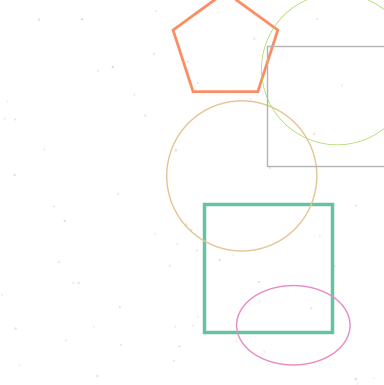[{"shape": "square", "thickness": 2.5, "radius": 0.83, "center": [0.695, 0.304]}, {"shape": "pentagon", "thickness": 2, "radius": 0.72, "center": [0.586, 0.878]}, {"shape": "oval", "thickness": 1, "radius": 0.74, "center": [0.762, 0.155]}, {"shape": "circle", "thickness": 0.5, "radius": 0.98, "center": [0.876, 0.821]}, {"shape": "circle", "thickness": 1, "radius": 0.98, "center": [0.628, 0.543]}, {"shape": "square", "thickness": 1, "radius": 0.78, "center": [0.85, 0.724]}]